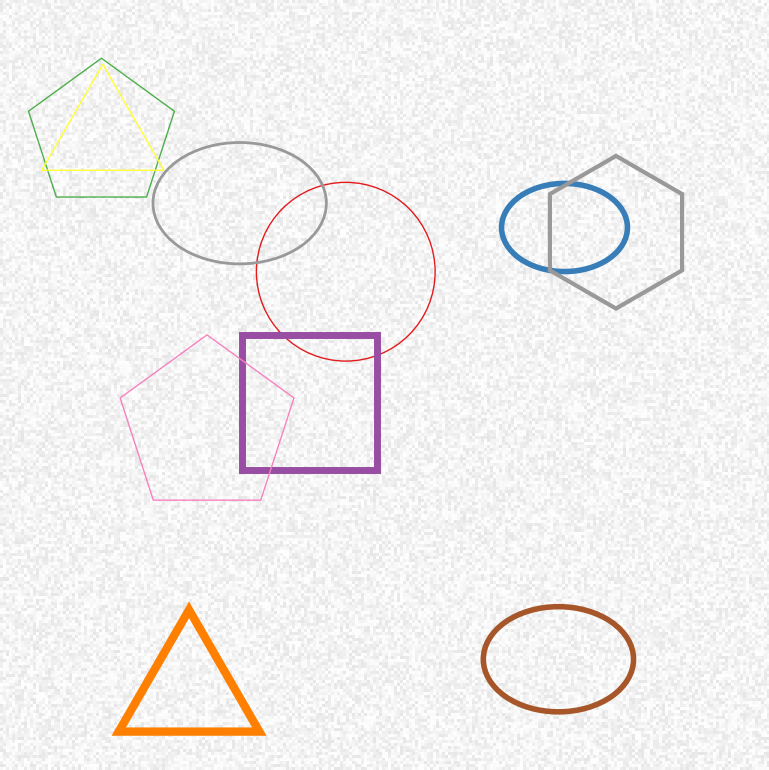[{"shape": "circle", "thickness": 0.5, "radius": 0.58, "center": [0.449, 0.647]}, {"shape": "oval", "thickness": 2, "radius": 0.41, "center": [0.733, 0.705]}, {"shape": "pentagon", "thickness": 0.5, "radius": 0.5, "center": [0.132, 0.825]}, {"shape": "square", "thickness": 2.5, "radius": 0.44, "center": [0.403, 0.478]}, {"shape": "triangle", "thickness": 3, "radius": 0.53, "center": [0.246, 0.103]}, {"shape": "triangle", "thickness": 0.5, "radius": 0.46, "center": [0.134, 0.825]}, {"shape": "oval", "thickness": 2, "radius": 0.49, "center": [0.725, 0.144]}, {"shape": "pentagon", "thickness": 0.5, "radius": 0.59, "center": [0.269, 0.446]}, {"shape": "oval", "thickness": 1, "radius": 0.56, "center": [0.311, 0.736]}, {"shape": "hexagon", "thickness": 1.5, "radius": 0.5, "center": [0.8, 0.698]}]